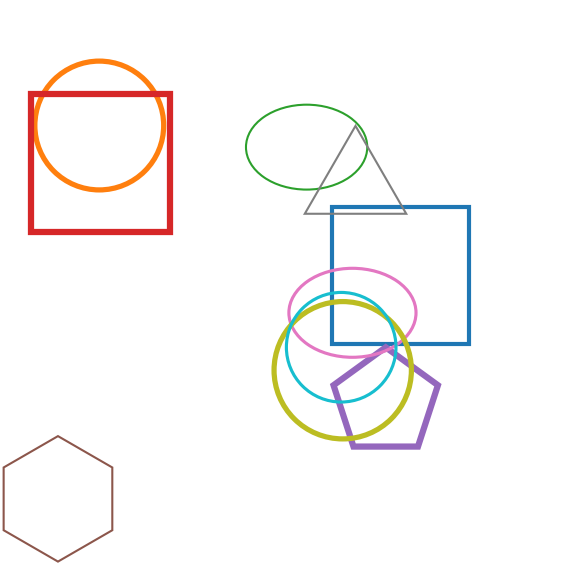[{"shape": "square", "thickness": 2, "radius": 0.59, "center": [0.693, 0.522]}, {"shape": "circle", "thickness": 2.5, "radius": 0.56, "center": [0.172, 0.782]}, {"shape": "oval", "thickness": 1, "radius": 0.53, "center": [0.531, 0.744]}, {"shape": "square", "thickness": 3, "radius": 0.6, "center": [0.174, 0.716]}, {"shape": "pentagon", "thickness": 3, "radius": 0.48, "center": [0.668, 0.303]}, {"shape": "hexagon", "thickness": 1, "radius": 0.54, "center": [0.1, 0.135]}, {"shape": "oval", "thickness": 1.5, "radius": 0.55, "center": [0.61, 0.457]}, {"shape": "triangle", "thickness": 1, "radius": 0.51, "center": [0.616, 0.68]}, {"shape": "circle", "thickness": 2.5, "radius": 0.59, "center": [0.593, 0.358]}, {"shape": "circle", "thickness": 1.5, "radius": 0.47, "center": [0.591, 0.398]}]